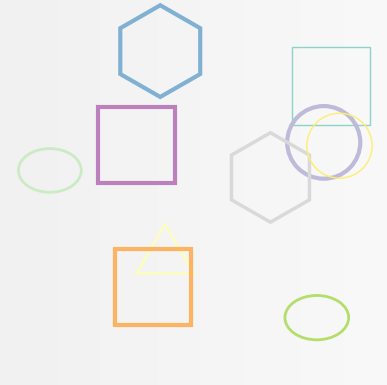[{"shape": "square", "thickness": 1, "radius": 0.51, "center": [0.855, 0.778]}, {"shape": "triangle", "thickness": 1.5, "radius": 0.42, "center": [0.426, 0.333]}, {"shape": "circle", "thickness": 3, "radius": 0.47, "center": [0.835, 0.63]}, {"shape": "hexagon", "thickness": 3, "radius": 0.6, "center": [0.414, 0.867]}, {"shape": "square", "thickness": 3, "radius": 0.49, "center": [0.395, 0.254]}, {"shape": "oval", "thickness": 2, "radius": 0.41, "center": [0.818, 0.175]}, {"shape": "hexagon", "thickness": 2.5, "radius": 0.58, "center": [0.698, 0.539]}, {"shape": "square", "thickness": 3, "radius": 0.5, "center": [0.353, 0.624]}, {"shape": "oval", "thickness": 2, "radius": 0.41, "center": [0.129, 0.557]}, {"shape": "circle", "thickness": 1, "radius": 0.42, "center": [0.876, 0.622]}]